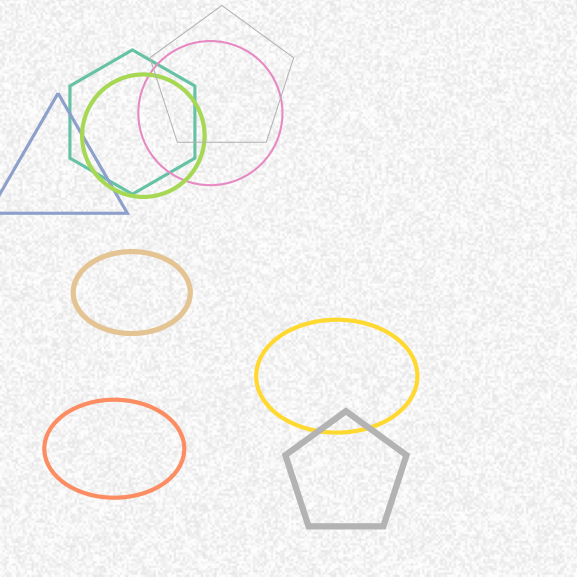[{"shape": "hexagon", "thickness": 1.5, "radius": 0.62, "center": [0.229, 0.788]}, {"shape": "oval", "thickness": 2, "radius": 0.61, "center": [0.198, 0.222]}, {"shape": "triangle", "thickness": 1.5, "radius": 0.69, "center": [0.101, 0.699]}, {"shape": "circle", "thickness": 1, "radius": 0.62, "center": [0.364, 0.803]}, {"shape": "circle", "thickness": 2, "radius": 0.53, "center": [0.248, 0.764]}, {"shape": "oval", "thickness": 2, "radius": 0.7, "center": [0.583, 0.348]}, {"shape": "oval", "thickness": 2.5, "radius": 0.51, "center": [0.228, 0.493]}, {"shape": "pentagon", "thickness": 0.5, "radius": 0.65, "center": [0.384, 0.859]}, {"shape": "pentagon", "thickness": 3, "radius": 0.55, "center": [0.599, 0.177]}]